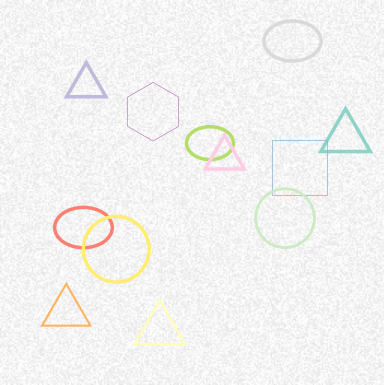[{"shape": "triangle", "thickness": 2.5, "radius": 0.37, "center": [0.898, 0.643]}, {"shape": "triangle", "thickness": 1.5, "radius": 0.38, "center": [0.415, 0.144]}, {"shape": "triangle", "thickness": 2.5, "radius": 0.3, "center": [0.224, 0.778]}, {"shape": "oval", "thickness": 2.5, "radius": 0.37, "center": [0.217, 0.409]}, {"shape": "square", "thickness": 0.5, "radius": 0.35, "center": [0.777, 0.565]}, {"shape": "triangle", "thickness": 1.5, "radius": 0.36, "center": [0.172, 0.19]}, {"shape": "oval", "thickness": 2.5, "radius": 0.3, "center": [0.545, 0.628]}, {"shape": "triangle", "thickness": 2.5, "radius": 0.29, "center": [0.584, 0.59]}, {"shape": "oval", "thickness": 2.5, "radius": 0.37, "center": [0.76, 0.893]}, {"shape": "hexagon", "thickness": 0.5, "radius": 0.38, "center": [0.398, 0.71]}, {"shape": "circle", "thickness": 2, "radius": 0.38, "center": [0.74, 0.433]}, {"shape": "circle", "thickness": 2.5, "radius": 0.43, "center": [0.302, 0.353]}]